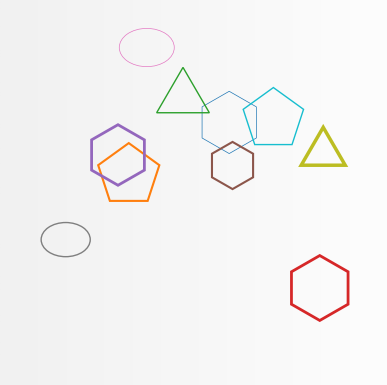[{"shape": "hexagon", "thickness": 0.5, "radius": 0.4, "center": [0.592, 0.682]}, {"shape": "pentagon", "thickness": 1.5, "radius": 0.41, "center": [0.332, 0.545]}, {"shape": "triangle", "thickness": 1, "radius": 0.39, "center": [0.472, 0.746]}, {"shape": "hexagon", "thickness": 2, "radius": 0.42, "center": [0.825, 0.252]}, {"shape": "hexagon", "thickness": 2, "radius": 0.39, "center": [0.305, 0.597]}, {"shape": "hexagon", "thickness": 1.5, "radius": 0.31, "center": [0.6, 0.57]}, {"shape": "oval", "thickness": 0.5, "radius": 0.35, "center": [0.379, 0.877]}, {"shape": "oval", "thickness": 1, "radius": 0.32, "center": [0.17, 0.378]}, {"shape": "triangle", "thickness": 2.5, "radius": 0.33, "center": [0.834, 0.604]}, {"shape": "pentagon", "thickness": 1, "radius": 0.41, "center": [0.705, 0.691]}]